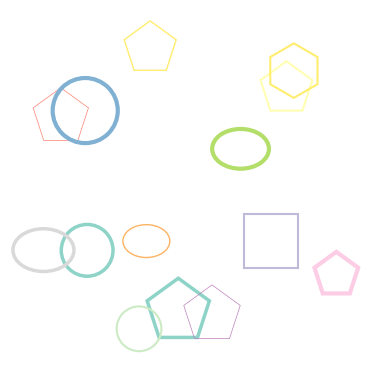[{"shape": "circle", "thickness": 2.5, "radius": 0.34, "center": [0.226, 0.35]}, {"shape": "pentagon", "thickness": 2.5, "radius": 0.42, "center": [0.463, 0.192]}, {"shape": "pentagon", "thickness": 1.5, "radius": 0.35, "center": [0.744, 0.77]}, {"shape": "square", "thickness": 1.5, "radius": 0.35, "center": [0.704, 0.374]}, {"shape": "pentagon", "thickness": 0.5, "radius": 0.38, "center": [0.158, 0.696]}, {"shape": "circle", "thickness": 3, "radius": 0.42, "center": [0.221, 0.713]}, {"shape": "oval", "thickness": 1, "radius": 0.3, "center": [0.38, 0.374]}, {"shape": "oval", "thickness": 3, "radius": 0.37, "center": [0.625, 0.613]}, {"shape": "pentagon", "thickness": 3, "radius": 0.3, "center": [0.874, 0.286]}, {"shape": "oval", "thickness": 2.5, "radius": 0.4, "center": [0.113, 0.35]}, {"shape": "pentagon", "thickness": 0.5, "radius": 0.39, "center": [0.551, 0.183]}, {"shape": "circle", "thickness": 1.5, "radius": 0.29, "center": [0.361, 0.146]}, {"shape": "hexagon", "thickness": 1.5, "radius": 0.35, "center": [0.763, 0.817]}, {"shape": "pentagon", "thickness": 1, "radius": 0.36, "center": [0.39, 0.875]}]